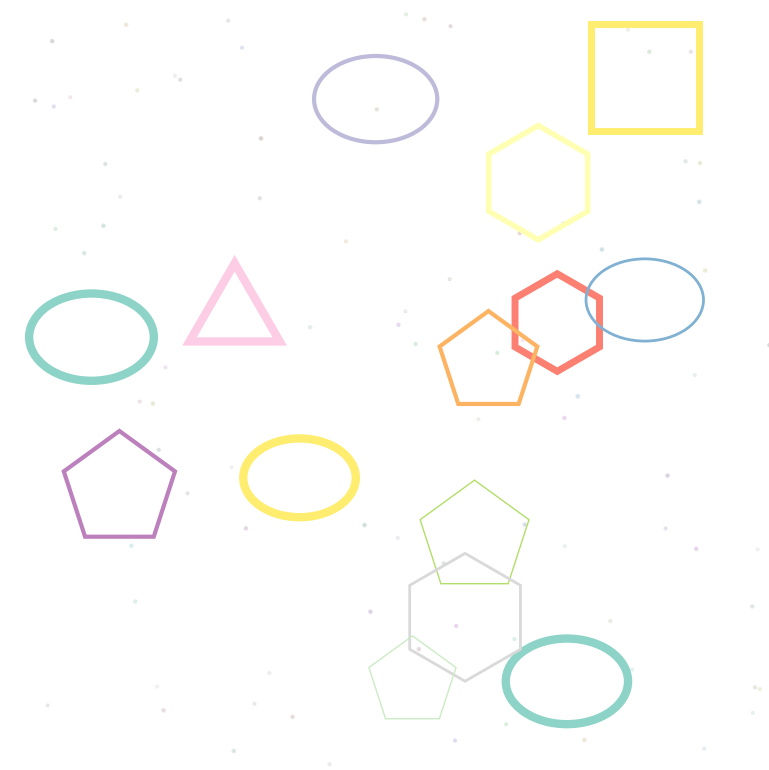[{"shape": "oval", "thickness": 3, "radius": 0.4, "center": [0.736, 0.115]}, {"shape": "oval", "thickness": 3, "radius": 0.4, "center": [0.119, 0.562]}, {"shape": "hexagon", "thickness": 2, "radius": 0.37, "center": [0.699, 0.763]}, {"shape": "oval", "thickness": 1.5, "radius": 0.4, "center": [0.488, 0.871]}, {"shape": "hexagon", "thickness": 2.5, "radius": 0.32, "center": [0.724, 0.581]}, {"shape": "oval", "thickness": 1, "radius": 0.38, "center": [0.837, 0.61]}, {"shape": "pentagon", "thickness": 1.5, "radius": 0.33, "center": [0.634, 0.529]}, {"shape": "pentagon", "thickness": 0.5, "radius": 0.37, "center": [0.616, 0.302]}, {"shape": "triangle", "thickness": 3, "radius": 0.34, "center": [0.305, 0.59]}, {"shape": "hexagon", "thickness": 1, "radius": 0.42, "center": [0.604, 0.198]}, {"shape": "pentagon", "thickness": 1.5, "radius": 0.38, "center": [0.155, 0.364]}, {"shape": "pentagon", "thickness": 0.5, "radius": 0.3, "center": [0.536, 0.115]}, {"shape": "oval", "thickness": 3, "radius": 0.37, "center": [0.389, 0.379]}, {"shape": "square", "thickness": 2.5, "radius": 0.35, "center": [0.838, 0.899]}]